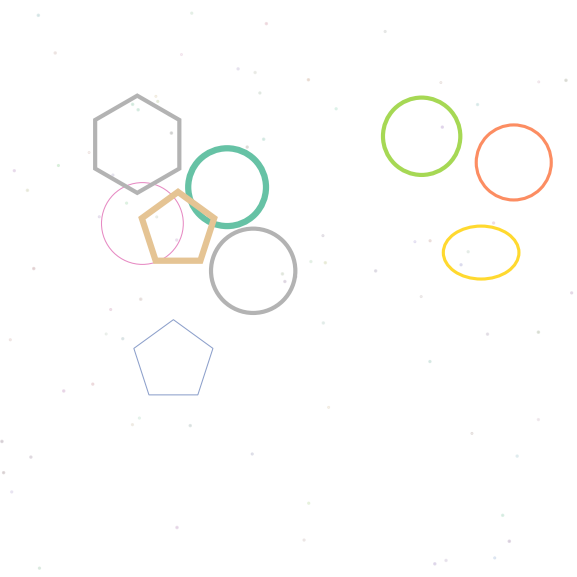[{"shape": "circle", "thickness": 3, "radius": 0.34, "center": [0.393, 0.675]}, {"shape": "circle", "thickness": 1.5, "radius": 0.32, "center": [0.89, 0.718]}, {"shape": "pentagon", "thickness": 0.5, "radius": 0.36, "center": [0.3, 0.374]}, {"shape": "circle", "thickness": 0.5, "radius": 0.35, "center": [0.247, 0.612]}, {"shape": "circle", "thickness": 2, "radius": 0.33, "center": [0.73, 0.763]}, {"shape": "oval", "thickness": 1.5, "radius": 0.33, "center": [0.833, 0.562]}, {"shape": "pentagon", "thickness": 3, "radius": 0.33, "center": [0.308, 0.601]}, {"shape": "hexagon", "thickness": 2, "radius": 0.42, "center": [0.238, 0.749]}, {"shape": "circle", "thickness": 2, "radius": 0.37, "center": [0.438, 0.53]}]